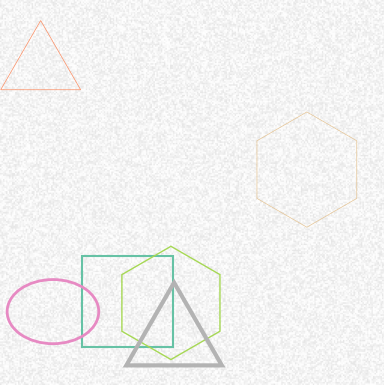[{"shape": "square", "thickness": 1.5, "radius": 0.59, "center": [0.331, 0.216]}, {"shape": "triangle", "thickness": 0.5, "radius": 0.6, "center": [0.106, 0.827]}, {"shape": "oval", "thickness": 2, "radius": 0.59, "center": [0.138, 0.191]}, {"shape": "hexagon", "thickness": 1, "radius": 0.74, "center": [0.444, 0.213]}, {"shape": "hexagon", "thickness": 0.5, "radius": 0.75, "center": [0.797, 0.56]}, {"shape": "triangle", "thickness": 3, "radius": 0.72, "center": [0.452, 0.123]}]